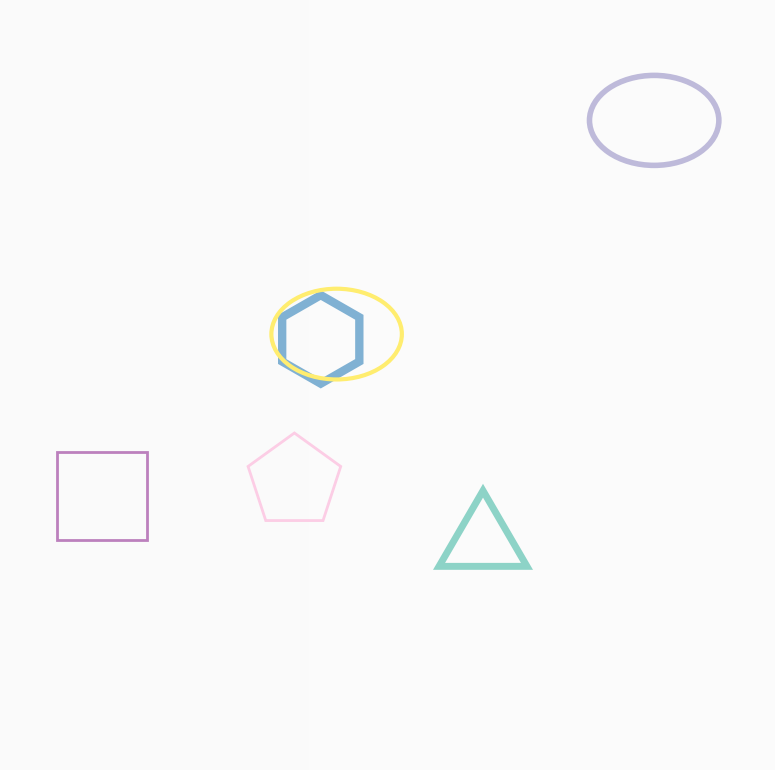[{"shape": "triangle", "thickness": 2.5, "radius": 0.33, "center": [0.623, 0.297]}, {"shape": "oval", "thickness": 2, "radius": 0.42, "center": [0.844, 0.844]}, {"shape": "hexagon", "thickness": 3, "radius": 0.29, "center": [0.414, 0.559]}, {"shape": "pentagon", "thickness": 1, "radius": 0.31, "center": [0.38, 0.375]}, {"shape": "square", "thickness": 1, "radius": 0.29, "center": [0.132, 0.356]}, {"shape": "oval", "thickness": 1.5, "radius": 0.42, "center": [0.434, 0.566]}]